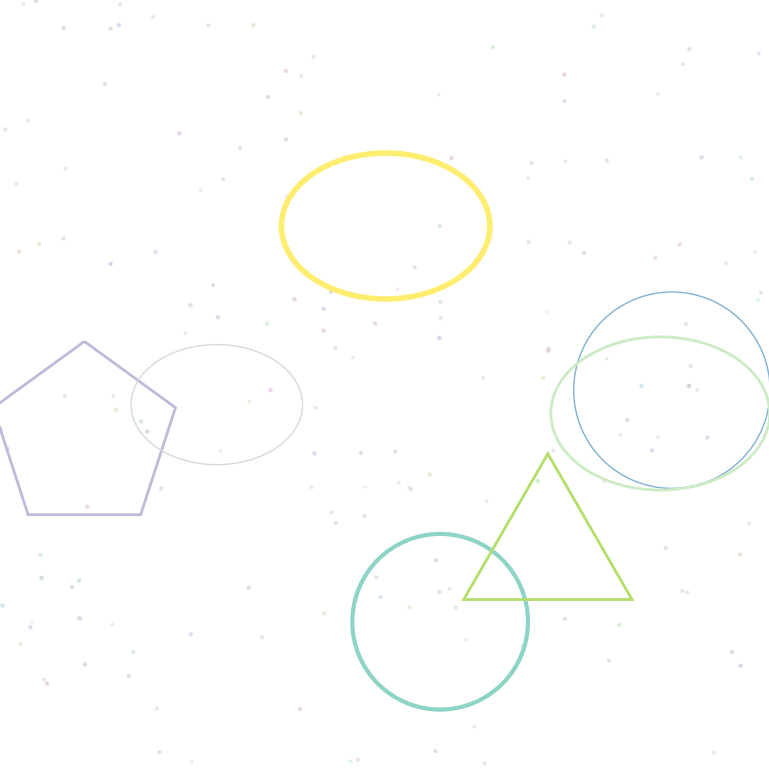[{"shape": "circle", "thickness": 1.5, "radius": 0.57, "center": [0.572, 0.193]}, {"shape": "pentagon", "thickness": 1, "radius": 0.62, "center": [0.11, 0.432]}, {"shape": "circle", "thickness": 0.5, "radius": 0.64, "center": [0.873, 0.493]}, {"shape": "triangle", "thickness": 1, "radius": 0.63, "center": [0.711, 0.284]}, {"shape": "oval", "thickness": 0.5, "radius": 0.56, "center": [0.282, 0.475]}, {"shape": "oval", "thickness": 1, "radius": 0.71, "center": [0.857, 0.463]}, {"shape": "oval", "thickness": 2, "radius": 0.68, "center": [0.501, 0.706]}]